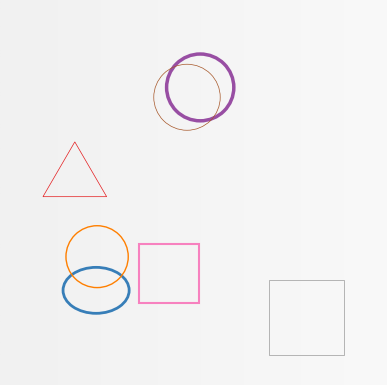[{"shape": "triangle", "thickness": 0.5, "radius": 0.47, "center": [0.193, 0.537]}, {"shape": "oval", "thickness": 2, "radius": 0.43, "center": [0.248, 0.246]}, {"shape": "circle", "thickness": 2.5, "radius": 0.43, "center": [0.517, 0.773]}, {"shape": "circle", "thickness": 1, "radius": 0.4, "center": [0.251, 0.333]}, {"shape": "circle", "thickness": 0.5, "radius": 0.43, "center": [0.483, 0.747]}, {"shape": "square", "thickness": 1.5, "radius": 0.38, "center": [0.436, 0.29]}, {"shape": "square", "thickness": 0.5, "radius": 0.49, "center": [0.791, 0.176]}]